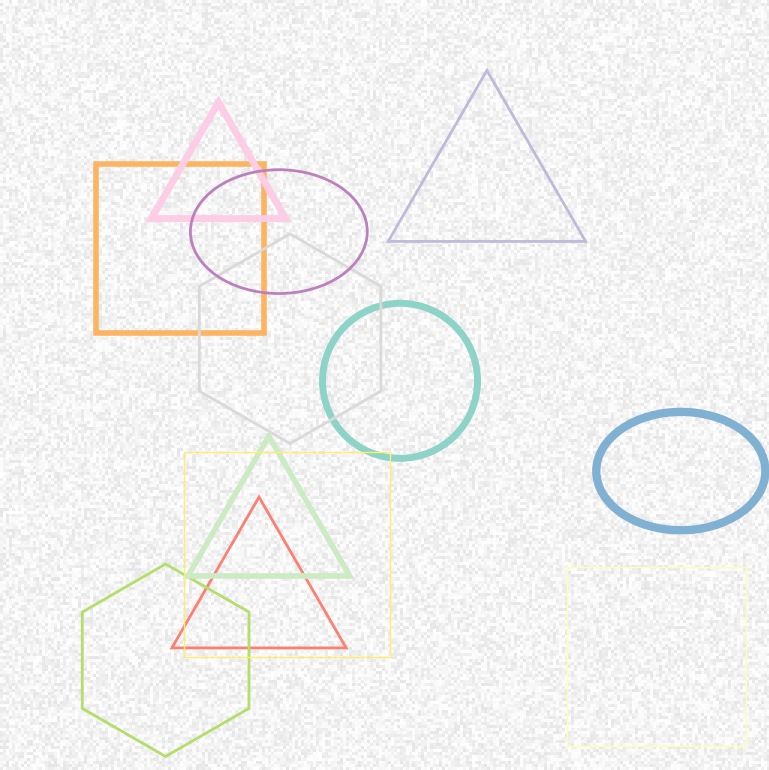[{"shape": "circle", "thickness": 2.5, "radius": 0.5, "center": [0.52, 0.505]}, {"shape": "square", "thickness": 0.5, "radius": 0.58, "center": [0.852, 0.147]}, {"shape": "triangle", "thickness": 1, "radius": 0.74, "center": [0.632, 0.76]}, {"shape": "triangle", "thickness": 1, "radius": 0.65, "center": [0.336, 0.224]}, {"shape": "oval", "thickness": 3, "radius": 0.55, "center": [0.884, 0.388]}, {"shape": "square", "thickness": 2, "radius": 0.55, "center": [0.234, 0.677]}, {"shape": "hexagon", "thickness": 1, "radius": 0.63, "center": [0.215, 0.143]}, {"shape": "triangle", "thickness": 2.5, "radius": 0.5, "center": [0.284, 0.766]}, {"shape": "hexagon", "thickness": 1, "radius": 0.68, "center": [0.377, 0.56]}, {"shape": "oval", "thickness": 1, "radius": 0.57, "center": [0.362, 0.699]}, {"shape": "triangle", "thickness": 2, "radius": 0.61, "center": [0.349, 0.313]}, {"shape": "square", "thickness": 0.5, "radius": 0.67, "center": [0.372, 0.28]}]